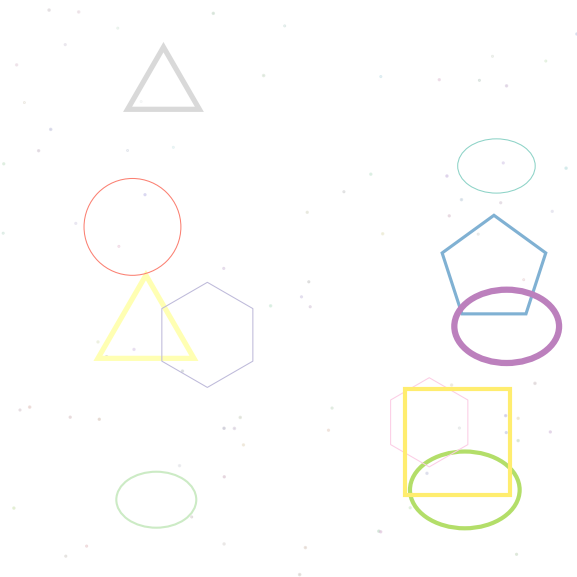[{"shape": "oval", "thickness": 0.5, "radius": 0.34, "center": [0.86, 0.712]}, {"shape": "triangle", "thickness": 2.5, "radius": 0.48, "center": [0.253, 0.427]}, {"shape": "hexagon", "thickness": 0.5, "radius": 0.45, "center": [0.359, 0.419]}, {"shape": "circle", "thickness": 0.5, "radius": 0.42, "center": [0.229, 0.606]}, {"shape": "pentagon", "thickness": 1.5, "radius": 0.47, "center": [0.855, 0.532]}, {"shape": "oval", "thickness": 2, "radius": 0.47, "center": [0.805, 0.151]}, {"shape": "hexagon", "thickness": 0.5, "radius": 0.39, "center": [0.743, 0.268]}, {"shape": "triangle", "thickness": 2.5, "radius": 0.36, "center": [0.283, 0.846]}, {"shape": "oval", "thickness": 3, "radius": 0.45, "center": [0.877, 0.434]}, {"shape": "oval", "thickness": 1, "radius": 0.35, "center": [0.271, 0.134]}, {"shape": "square", "thickness": 2, "radius": 0.46, "center": [0.792, 0.233]}]